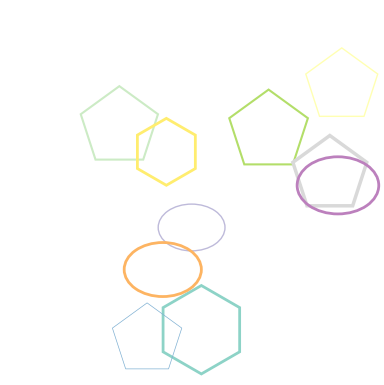[{"shape": "hexagon", "thickness": 2, "radius": 0.57, "center": [0.523, 0.144]}, {"shape": "pentagon", "thickness": 1, "radius": 0.49, "center": [0.888, 0.777]}, {"shape": "oval", "thickness": 1, "radius": 0.43, "center": [0.498, 0.409]}, {"shape": "pentagon", "thickness": 0.5, "radius": 0.47, "center": [0.382, 0.119]}, {"shape": "oval", "thickness": 2, "radius": 0.5, "center": [0.423, 0.3]}, {"shape": "pentagon", "thickness": 1.5, "radius": 0.54, "center": [0.698, 0.66]}, {"shape": "pentagon", "thickness": 2.5, "radius": 0.5, "center": [0.857, 0.547]}, {"shape": "oval", "thickness": 2, "radius": 0.53, "center": [0.878, 0.519]}, {"shape": "pentagon", "thickness": 1.5, "radius": 0.53, "center": [0.31, 0.671]}, {"shape": "hexagon", "thickness": 2, "radius": 0.43, "center": [0.432, 0.606]}]